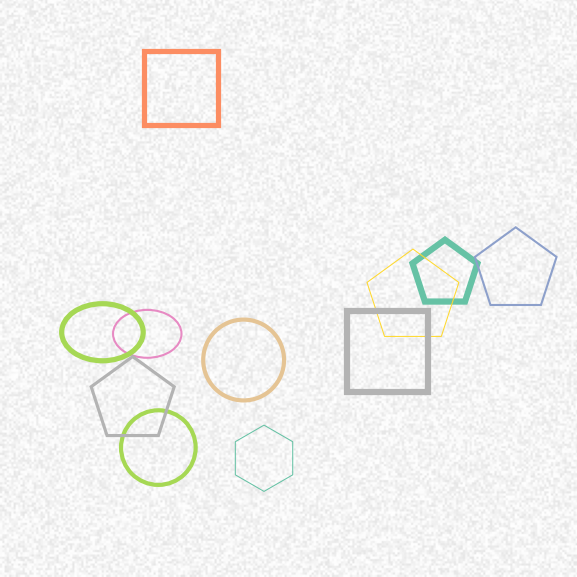[{"shape": "hexagon", "thickness": 0.5, "radius": 0.29, "center": [0.457, 0.206]}, {"shape": "pentagon", "thickness": 3, "radius": 0.3, "center": [0.771, 0.525]}, {"shape": "square", "thickness": 2.5, "radius": 0.32, "center": [0.313, 0.847]}, {"shape": "pentagon", "thickness": 1, "radius": 0.37, "center": [0.893, 0.531]}, {"shape": "oval", "thickness": 1, "radius": 0.3, "center": [0.255, 0.421]}, {"shape": "oval", "thickness": 2.5, "radius": 0.35, "center": [0.177, 0.424]}, {"shape": "circle", "thickness": 2, "radius": 0.32, "center": [0.274, 0.224]}, {"shape": "pentagon", "thickness": 0.5, "radius": 0.42, "center": [0.715, 0.484]}, {"shape": "circle", "thickness": 2, "radius": 0.35, "center": [0.422, 0.376]}, {"shape": "square", "thickness": 3, "radius": 0.35, "center": [0.671, 0.39]}, {"shape": "pentagon", "thickness": 1.5, "radius": 0.38, "center": [0.23, 0.306]}]